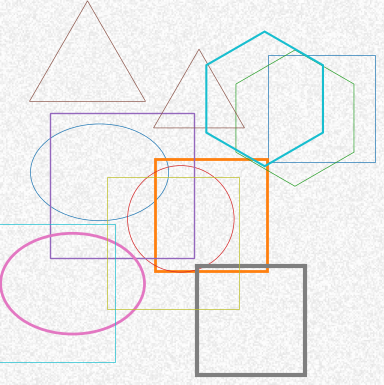[{"shape": "oval", "thickness": 0.5, "radius": 0.9, "center": [0.259, 0.552]}, {"shape": "square", "thickness": 0.5, "radius": 0.7, "center": [0.835, 0.719]}, {"shape": "square", "thickness": 2, "radius": 0.73, "center": [0.549, 0.44]}, {"shape": "hexagon", "thickness": 0.5, "radius": 0.88, "center": [0.766, 0.693]}, {"shape": "circle", "thickness": 0.5, "radius": 0.69, "center": [0.47, 0.432]}, {"shape": "square", "thickness": 1, "radius": 0.94, "center": [0.316, 0.518]}, {"shape": "triangle", "thickness": 0.5, "radius": 0.68, "center": [0.517, 0.736]}, {"shape": "triangle", "thickness": 0.5, "radius": 0.87, "center": [0.227, 0.824]}, {"shape": "oval", "thickness": 2, "radius": 0.93, "center": [0.188, 0.263]}, {"shape": "square", "thickness": 3, "radius": 0.7, "center": [0.652, 0.168]}, {"shape": "square", "thickness": 0.5, "radius": 0.85, "center": [0.45, 0.369]}, {"shape": "square", "thickness": 0.5, "radius": 0.9, "center": [0.12, 0.238]}, {"shape": "hexagon", "thickness": 1.5, "radius": 0.87, "center": [0.687, 0.743]}]